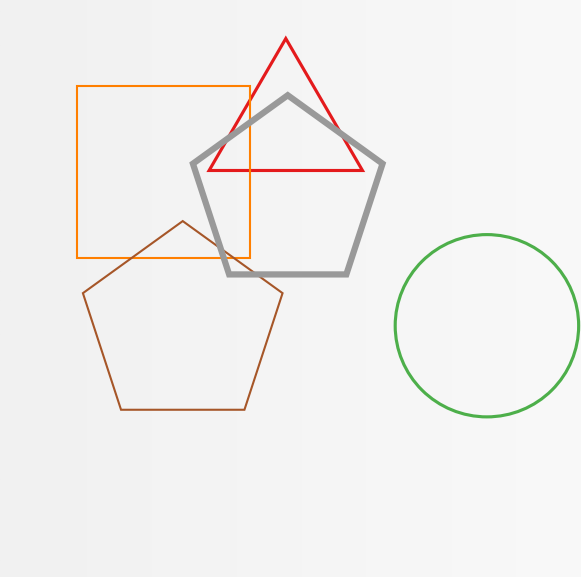[{"shape": "triangle", "thickness": 1.5, "radius": 0.76, "center": [0.492, 0.78]}, {"shape": "circle", "thickness": 1.5, "radius": 0.79, "center": [0.838, 0.435]}, {"shape": "square", "thickness": 1, "radius": 0.74, "center": [0.281, 0.701]}, {"shape": "pentagon", "thickness": 1, "radius": 0.9, "center": [0.314, 0.436]}, {"shape": "pentagon", "thickness": 3, "radius": 0.86, "center": [0.495, 0.663]}]